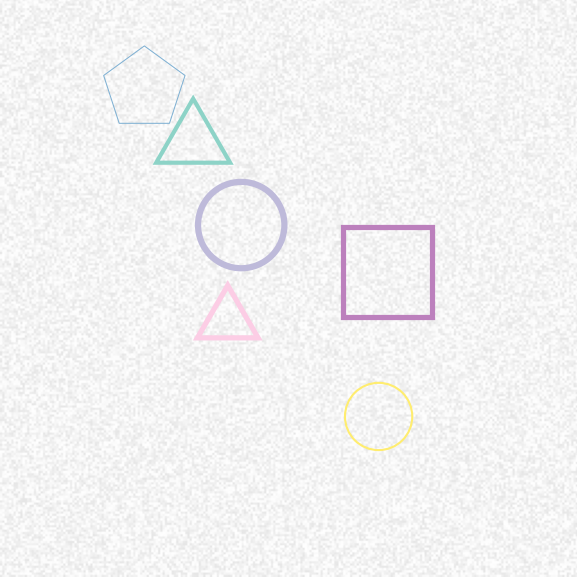[{"shape": "triangle", "thickness": 2, "radius": 0.37, "center": [0.334, 0.754]}, {"shape": "circle", "thickness": 3, "radius": 0.37, "center": [0.418, 0.609]}, {"shape": "pentagon", "thickness": 0.5, "radius": 0.37, "center": [0.25, 0.846]}, {"shape": "triangle", "thickness": 2.5, "radius": 0.3, "center": [0.394, 0.444]}, {"shape": "square", "thickness": 2.5, "radius": 0.39, "center": [0.67, 0.528]}, {"shape": "circle", "thickness": 1, "radius": 0.29, "center": [0.656, 0.278]}]